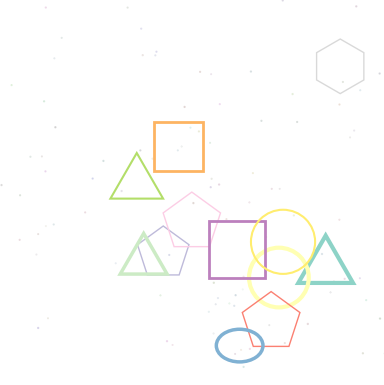[{"shape": "triangle", "thickness": 3, "radius": 0.41, "center": [0.846, 0.306]}, {"shape": "circle", "thickness": 3, "radius": 0.39, "center": [0.724, 0.279]}, {"shape": "pentagon", "thickness": 1, "radius": 0.35, "center": [0.424, 0.343]}, {"shape": "pentagon", "thickness": 1, "radius": 0.39, "center": [0.704, 0.164]}, {"shape": "oval", "thickness": 2.5, "radius": 0.3, "center": [0.622, 0.102]}, {"shape": "square", "thickness": 2, "radius": 0.32, "center": [0.463, 0.62]}, {"shape": "triangle", "thickness": 1.5, "radius": 0.4, "center": [0.355, 0.524]}, {"shape": "pentagon", "thickness": 1, "radius": 0.39, "center": [0.498, 0.423]}, {"shape": "hexagon", "thickness": 1, "radius": 0.35, "center": [0.884, 0.828]}, {"shape": "square", "thickness": 2, "radius": 0.37, "center": [0.616, 0.352]}, {"shape": "triangle", "thickness": 2.5, "radius": 0.35, "center": [0.373, 0.323]}, {"shape": "circle", "thickness": 1.5, "radius": 0.42, "center": [0.735, 0.372]}]